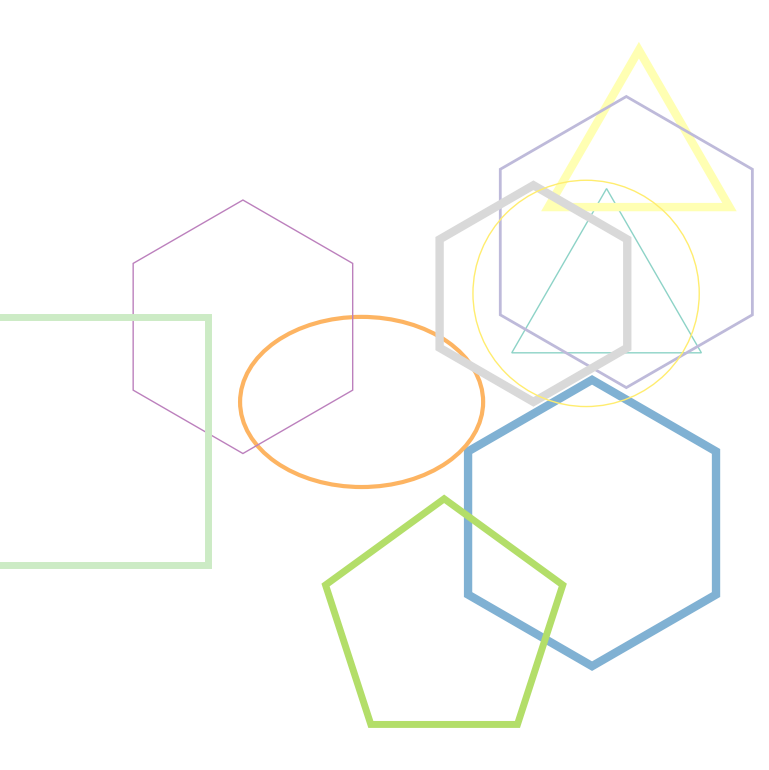[{"shape": "triangle", "thickness": 0.5, "radius": 0.71, "center": [0.788, 0.613]}, {"shape": "triangle", "thickness": 3, "radius": 0.68, "center": [0.83, 0.799]}, {"shape": "hexagon", "thickness": 1, "radius": 0.95, "center": [0.813, 0.686]}, {"shape": "hexagon", "thickness": 3, "radius": 0.93, "center": [0.769, 0.321]}, {"shape": "oval", "thickness": 1.5, "radius": 0.79, "center": [0.47, 0.478]}, {"shape": "pentagon", "thickness": 2.5, "radius": 0.81, "center": [0.577, 0.19]}, {"shape": "hexagon", "thickness": 3, "radius": 0.7, "center": [0.693, 0.619]}, {"shape": "hexagon", "thickness": 0.5, "radius": 0.82, "center": [0.315, 0.576]}, {"shape": "square", "thickness": 2.5, "radius": 0.81, "center": [0.109, 0.428]}, {"shape": "circle", "thickness": 0.5, "radius": 0.73, "center": [0.761, 0.619]}]